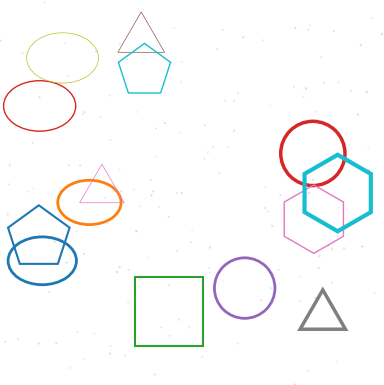[{"shape": "oval", "thickness": 2, "radius": 0.44, "center": [0.11, 0.323]}, {"shape": "pentagon", "thickness": 1.5, "radius": 0.42, "center": [0.101, 0.383]}, {"shape": "oval", "thickness": 2, "radius": 0.41, "center": [0.232, 0.474]}, {"shape": "square", "thickness": 1.5, "radius": 0.44, "center": [0.439, 0.19]}, {"shape": "circle", "thickness": 2.5, "radius": 0.42, "center": [0.813, 0.601]}, {"shape": "oval", "thickness": 1, "radius": 0.47, "center": [0.103, 0.725]}, {"shape": "circle", "thickness": 2, "radius": 0.39, "center": [0.636, 0.252]}, {"shape": "triangle", "thickness": 0.5, "radius": 0.35, "center": [0.367, 0.899]}, {"shape": "hexagon", "thickness": 1, "radius": 0.44, "center": [0.815, 0.431]}, {"shape": "triangle", "thickness": 0.5, "radius": 0.33, "center": [0.265, 0.507]}, {"shape": "triangle", "thickness": 2.5, "radius": 0.34, "center": [0.838, 0.179]}, {"shape": "oval", "thickness": 0.5, "radius": 0.47, "center": [0.163, 0.85]}, {"shape": "hexagon", "thickness": 3, "radius": 0.5, "center": [0.877, 0.499]}, {"shape": "pentagon", "thickness": 1, "radius": 0.36, "center": [0.375, 0.816]}]